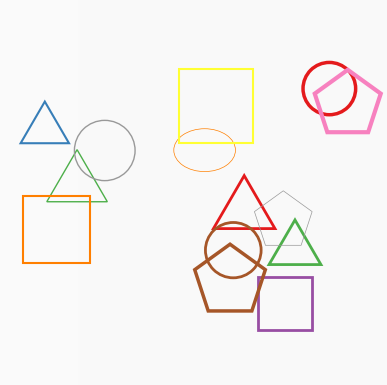[{"shape": "circle", "thickness": 2.5, "radius": 0.34, "center": [0.85, 0.77]}, {"shape": "triangle", "thickness": 2, "radius": 0.46, "center": [0.63, 0.452]}, {"shape": "triangle", "thickness": 1.5, "radius": 0.36, "center": [0.116, 0.664]}, {"shape": "triangle", "thickness": 1, "radius": 0.45, "center": [0.199, 0.521]}, {"shape": "triangle", "thickness": 2, "radius": 0.39, "center": [0.761, 0.351]}, {"shape": "square", "thickness": 2, "radius": 0.35, "center": [0.736, 0.212]}, {"shape": "oval", "thickness": 0.5, "radius": 0.4, "center": [0.528, 0.61]}, {"shape": "square", "thickness": 1.5, "radius": 0.43, "center": [0.146, 0.404]}, {"shape": "square", "thickness": 1.5, "radius": 0.48, "center": [0.557, 0.724]}, {"shape": "circle", "thickness": 2, "radius": 0.36, "center": [0.602, 0.35]}, {"shape": "pentagon", "thickness": 2.5, "radius": 0.48, "center": [0.594, 0.27]}, {"shape": "pentagon", "thickness": 3, "radius": 0.45, "center": [0.897, 0.729]}, {"shape": "circle", "thickness": 1, "radius": 0.39, "center": [0.27, 0.609]}, {"shape": "pentagon", "thickness": 0.5, "radius": 0.39, "center": [0.731, 0.426]}]